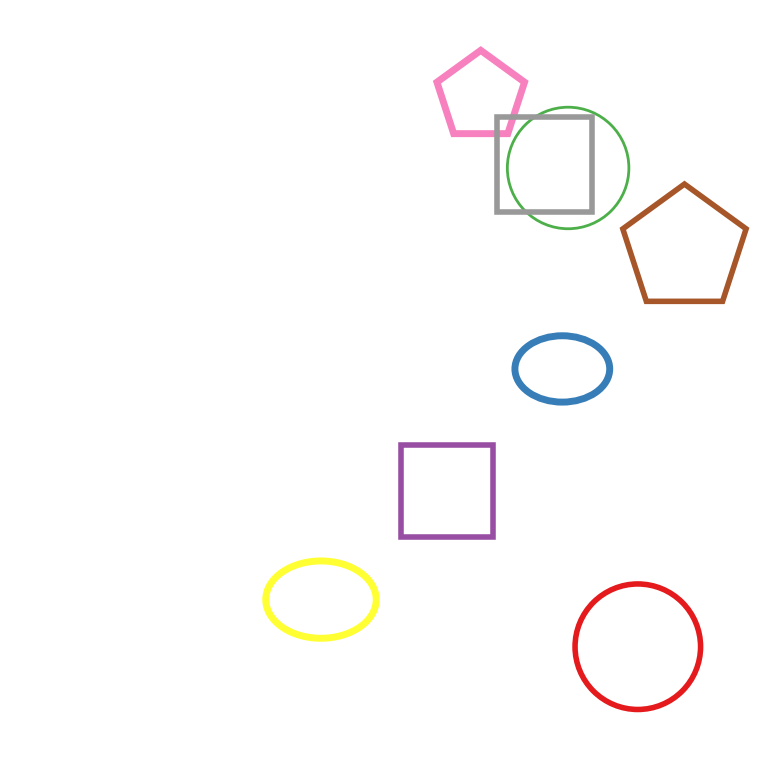[{"shape": "circle", "thickness": 2, "radius": 0.41, "center": [0.828, 0.16]}, {"shape": "oval", "thickness": 2.5, "radius": 0.31, "center": [0.73, 0.521]}, {"shape": "circle", "thickness": 1, "radius": 0.39, "center": [0.738, 0.782]}, {"shape": "square", "thickness": 2, "radius": 0.3, "center": [0.581, 0.363]}, {"shape": "oval", "thickness": 2.5, "radius": 0.36, "center": [0.417, 0.221]}, {"shape": "pentagon", "thickness": 2, "radius": 0.42, "center": [0.889, 0.677]}, {"shape": "pentagon", "thickness": 2.5, "radius": 0.3, "center": [0.624, 0.875]}, {"shape": "square", "thickness": 2, "radius": 0.31, "center": [0.708, 0.787]}]